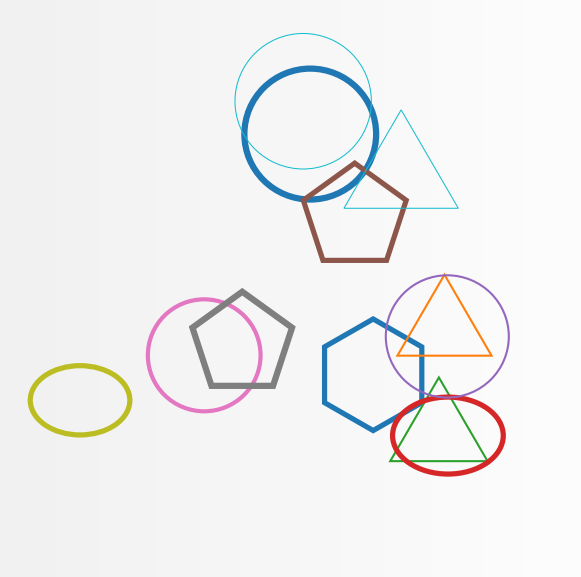[{"shape": "hexagon", "thickness": 2.5, "radius": 0.48, "center": [0.642, 0.35]}, {"shape": "circle", "thickness": 3, "radius": 0.57, "center": [0.534, 0.767]}, {"shape": "triangle", "thickness": 1, "radius": 0.47, "center": [0.765, 0.43]}, {"shape": "triangle", "thickness": 1, "radius": 0.48, "center": [0.755, 0.249]}, {"shape": "oval", "thickness": 2.5, "radius": 0.48, "center": [0.771, 0.245]}, {"shape": "circle", "thickness": 1, "radius": 0.53, "center": [0.77, 0.417]}, {"shape": "pentagon", "thickness": 2.5, "radius": 0.47, "center": [0.61, 0.624]}, {"shape": "circle", "thickness": 2, "radius": 0.48, "center": [0.351, 0.384]}, {"shape": "pentagon", "thickness": 3, "radius": 0.45, "center": [0.417, 0.404]}, {"shape": "oval", "thickness": 2.5, "radius": 0.43, "center": [0.138, 0.306]}, {"shape": "triangle", "thickness": 0.5, "radius": 0.57, "center": [0.69, 0.695]}, {"shape": "circle", "thickness": 0.5, "radius": 0.59, "center": [0.522, 0.824]}]